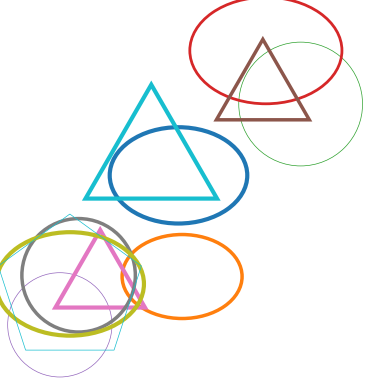[{"shape": "oval", "thickness": 3, "radius": 0.89, "center": [0.464, 0.544]}, {"shape": "oval", "thickness": 2.5, "radius": 0.78, "center": [0.473, 0.282]}, {"shape": "circle", "thickness": 0.5, "radius": 0.8, "center": [0.781, 0.73]}, {"shape": "oval", "thickness": 2, "radius": 0.99, "center": [0.691, 0.869]}, {"shape": "circle", "thickness": 0.5, "radius": 0.68, "center": [0.155, 0.156]}, {"shape": "triangle", "thickness": 2.5, "radius": 0.7, "center": [0.683, 0.758]}, {"shape": "triangle", "thickness": 3, "radius": 0.67, "center": [0.26, 0.268]}, {"shape": "circle", "thickness": 2.5, "radius": 0.74, "center": [0.204, 0.285]}, {"shape": "oval", "thickness": 3, "radius": 0.96, "center": [0.182, 0.263]}, {"shape": "triangle", "thickness": 3, "radius": 0.99, "center": [0.393, 0.583]}, {"shape": "pentagon", "thickness": 0.5, "radius": 0.98, "center": [0.181, 0.249]}]